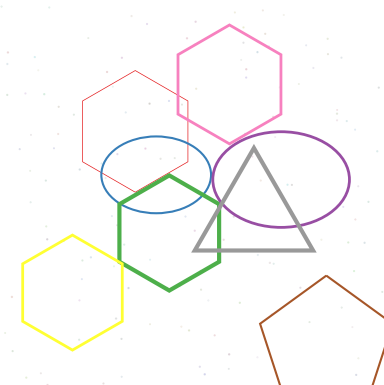[{"shape": "hexagon", "thickness": 0.5, "radius": 0.79, "center": [0.351, 0.659]}, {"shape": "oval", "thickness": 1.5, "radius": 0.71, "center": [0.406, 0.546]}, {"shape": "hexagon", "thickness": 3, "radius": 0.75, "center": [0.44, 0.395]}, {"shape": "oval", "thickness": 2, "radius": 0.89, "center": [0.73, 0.534]}, {"shape": "hexagon", "thickness": 2, "radius": 0.75, "center": [0.188, 0.24]}, {"shape": "pentagon", "thickness": 1.5, "radius": 0.9, "center": [0.848, 0.103]}, {"shape": "hexagon", "thickness": 2, "radius": 0.77, "center": [0.596, 0.781]}, {"shape": "triangle", "thickness": 3, "radius": 0.89, "center": [0.66, 0.438]}]